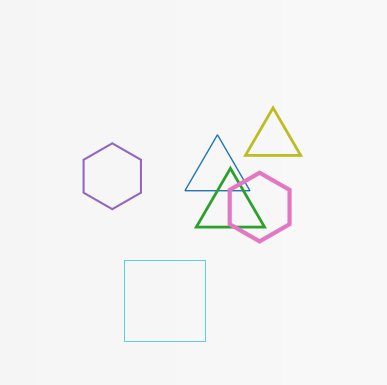[{"shape": "triangle", "thickness": 1, "radius": 0.48, "center": [0.561, 0.553]}, {"shape": "triangle", "thickness": 2, "radius": 0.51, "center": [0.595, 0.461]}, {"shape": "hexagon", "thickness": 1.5, "radius": 0.43, "center": [0.29, 0.542]}, {"shape": "hexagon", "thickness": 3, "radius": 0.45, "center": [0.67, 0.462]}, {"shape": "triangle", "thickness": 2, "radius": 0.41, "center": [0.705, 0.637]}, {"shape": "square", "thickness": 0.5, "radius": 0.52, "center": [0.425, 0.22]}]